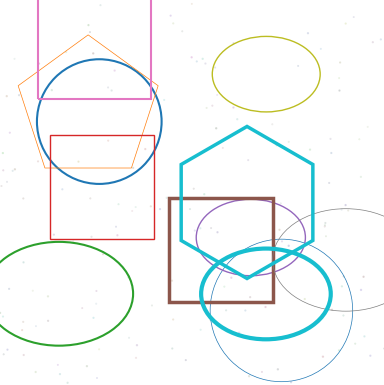[{"shape": "circle", "thickness": 0.5, "radius": 0.93, "center": [0.731, 0.194]}, {"shape": "circle", "thickness": 1.5, "radius": 0.81, "center": [0.258, 0.684]}, {"shape": "pentagon", "thickness": 0.5, "radius": 0.96, "center": [0.229, 0.718]}, {"shape": "oval", "thickness": 1.5, "radius": 0.96, "center": [0.153, 0.237]}, {"shape": "square", "thickness": 1, "radius": 0.67, "center": [0.265, 0.515]}, {"shape": "oval", "thickness": 1, "radius": 0.71, "center": [0.651, 0.383]}, {"shape": "square", "thickness": 2.5, "radius": 0.67, "center": [0.575, 0.351]}, {"shape": "square", "thickness": 1.5, "radius": 0.73, "center": [0.246, 0.889]}, {"shape": "oval", "thickness": 0.5, "radius": 0.95, "center": [0.898, 0.325]}, {"shape": "oval", "thickness": 1, "radius": 0.7, "center": [0.692, 0.807]}, {"shape": "oval", "thickness": 3, "radius": 0.84, "center": [0.691, 0.237]}, {"shape": "hexagon", "thickness": 2.5, "radius": 0.99, "center": [0.642, 0.474]}]